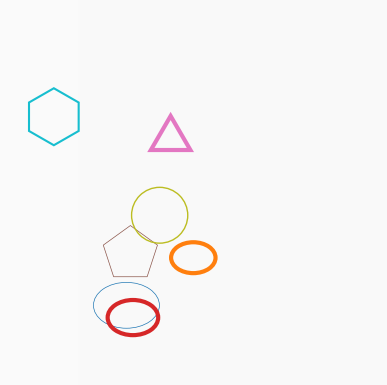[{"shape": "oval", "thickness": 0.5, "radius": 0.43, "center": [0.326, 0.207]}, {"shape": "oval", "thickness": 3, "radius": 0.29, "center": [0.499, 0.331]}, {"shape": "oval", "thickness": 3, "radius": 0.33, "center": [0.343, 0.175]}, {"shape": "pentagon", "thickness": 0.5, "radius": 0.37, "center": [0.336, 0.341]}, {"shape": "triangle", "thickness": 3, "radius": 0.29, "center": [0.44, 0.64]}, {"shape": "circle", "thickness": 1, "radius": 0.36, "center": [0.412, 0.441]}, {"shape": "hexagon", "thickness": 1.5, "radius": 0.37, "center": [0.139, 0.697]}]